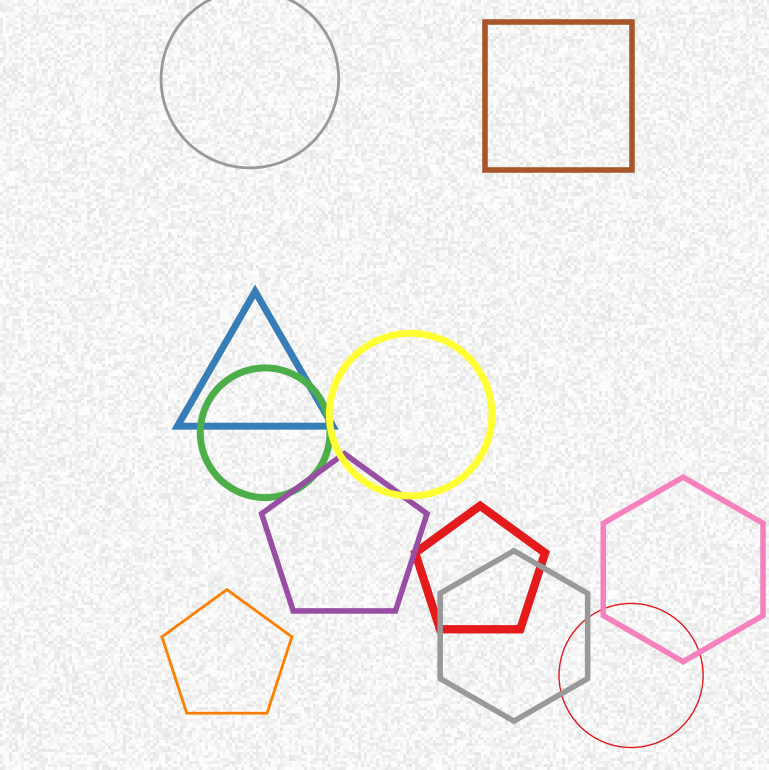[{"shape": "pentagon", "thickness": 3, "radius": 0.44, "center": [0.624, 0.255]}, {"shape": "circle", "thickness": 0.5, "radius": 0.47, "center": [0.82, 0.123]}, {"shape": "triangle", "thickness": 2.5, "radius": 0.58, "center": [0.331, 0.505]}, {"shape": "circle", "thickness": 2.5, "radius": 0.42, "center": [0.344, 0.438]}, {"shape": "pentagon", "thickness": 2, "radius": 0.56, "center": [0.447, 0.298]}, {"shape": "pentagon", "thickness": 1, "radius": 0.44, "center": [0.295, 0.146]}, {"shape": "circle", "thickness": 2.5, "radius": 0.53, "center": [0.533, 0.462]}, {"shape": "square", "thickness": 2, "radius": 0.48, "center": [0.726, 0.876]}, {"shape": "hexagon", "thickness": 2, "radius": 0.6, "center": [0.887, 0.26]}, {"shape": "circle", "thickness": 1, "radius": 0.58, "center": [0.324, 0.897]}, {"shape": "hexagon", "thickness": 2, "radius": 0.55, "center": [0.667, 0.174]}]